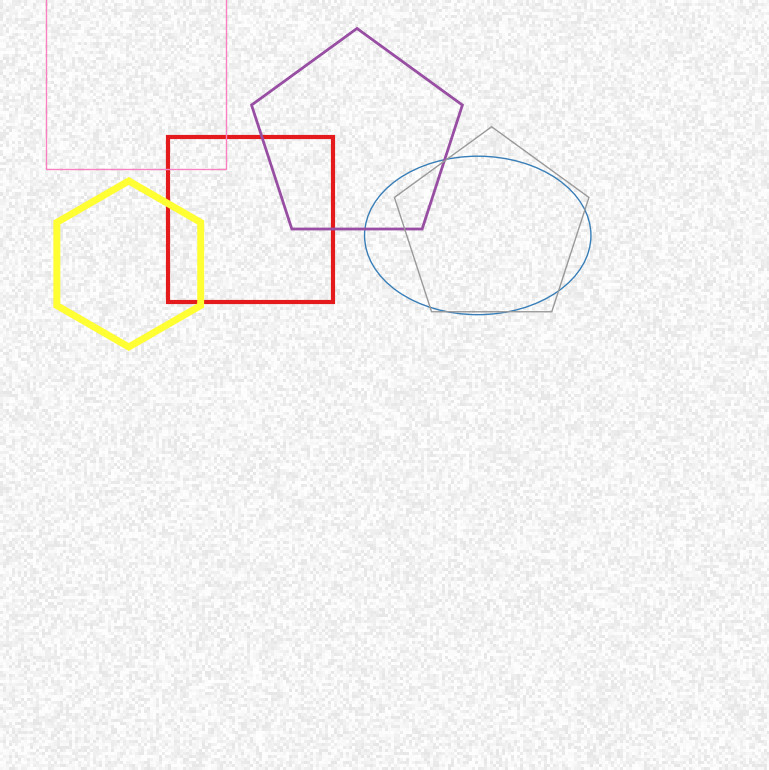[{"shape": "square", "thickness": 1.5, "radius": 0.54, "center": [0.325, 0.715]}, {"shape": "oval", "thickness": 0.5, "radius": 0.74, "center": [0.62, 0.694]}, {"shape": "pentagon", "thickness": 1, "radius": 0.72, "center": [0.464, 0.819]}, {"shape": "hexagon", "thickness": 2.5, "radius": 0.54, "center": [0.167, 0.657]}, {"shape": "square", "thickness": 0.5, "radius": 0.58, "center": [0.177, 0.897]}, {"shape": "pentagon", "thickness": 0.5, "radius": 0.66, "center": [0.639, 0.703]}]